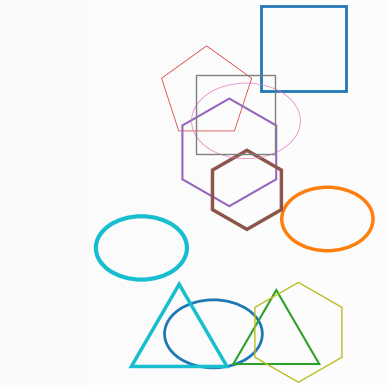[{"shape": "oval", "thickness": 2, "radius": 0.63, "center": [0.551, 0.133]}, {"shape": "square", "thickness": 2, "radius": 0.55, "center": [0.783, 0.875]}, {"shape": "oval", "thickness": 2.5, "radius": 0.59, "center": [0.845, 0.431]}, {"shape": "triangle", "thickness": 1.5, "radius": 0.64, "center": [0.713, 0.119]}, {"shape": "pentagon", "thickness": 0.5, "radius": 0.61, "center": [0.533, 0.759]}, {"shape": "hexagon", "thickness": 1.5, "radius": 0.7, "center": [0.592, 0.604]}, {"shape": "hexagon", "thickness": 2.5, "radius": 0.51, "center": [0.637, 0.507]}, {"shape": "oval", "thickness": 0.5, "radius": 0.7, "center": [0.635, 0.686]}, {"shape": "square", "thickness": 1, "radius": 0.51, "center": [0.608, 0.702]}, {"shape": "hexagon", "thickness": 1, "radius": 0.65, "center": [0.77, 0.137]}, {"shape": "oval", "thickness": 3, "radius": 0.59, "center": [0.365, 0.356]}, {"shape": "triangle", "thickness": 2.5, "radius": 0.71, "center": [0.462, 0.119]}]